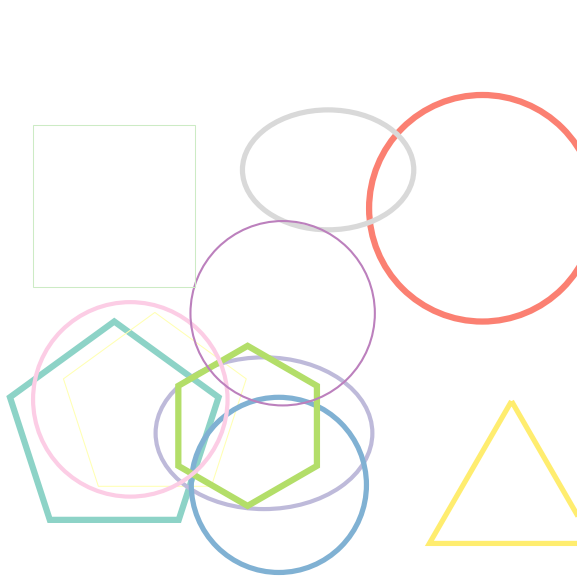[{"shape": "pentagon", "thickness": 3, "radius": 0.95, "center": [0.198, 0.253]}, {"shape": "pentagon", "thickness": 0.5, "radius": 0.83, "center": [0.268, 0.292]}, {"shape": "oval", "thickness": 2, "radius": 0.94, "center": [0.457, 0.249]}, {"shape": "circle", "thickness": 3, "radius": 0.98, "center": [0.835, 0.639]}, {"shape": "circle", "thickness": 2.5, "radius": 0.76, "center": [0.483, 0.159]}, {"shape": "hexagon", "thickness": 3, "radius": 0.69, "center": [0.429, 0.262]}, {"shape": "circle", "thickness": 2, "radius": 0.84, "center": [0.226, 0.308]}, {"shape": "oval", "thickness": 2.5, "radius": 0.74, "center": [0.568, 0.705]}, {"shape": "circle", "thickness": 1, "radius": 0.8, "center": [0.489, 0.457]}, {"shape": "square", "thickness": 0.5, "radius": 0.7, "center": [0.197, 0.643]}, {"shape": "triangle", "thickness": 2.5, "radius": 0.82, "center": [0.886, 0.14]}]